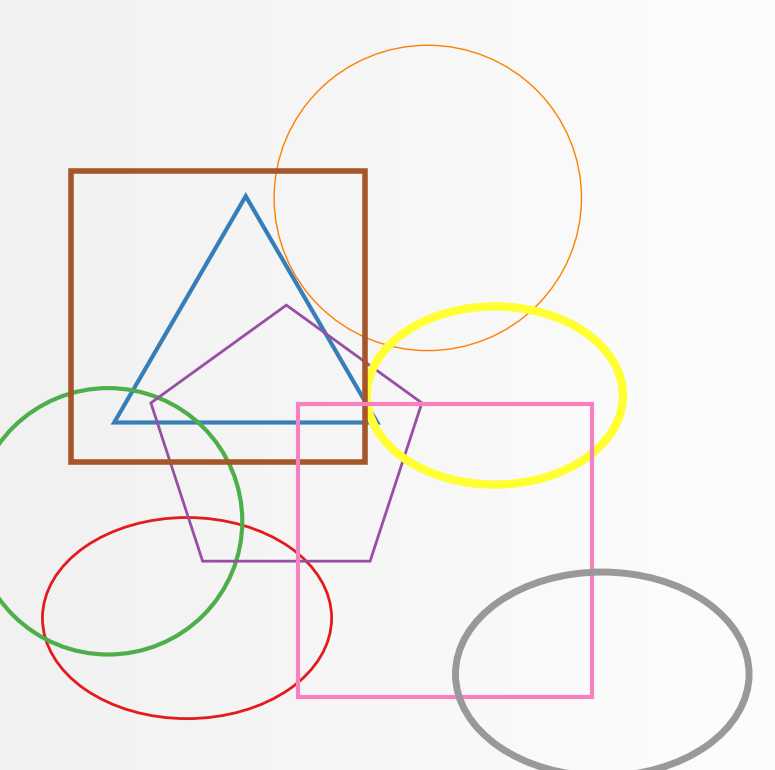[{"shape": "oval", "thickness": 1, "radius": 0.93, "center": [0.241, 0.197]}, {"shape": "triangle", "thickness": 1.5, "radius": 0.98, "center": [0.317, 0.549]}, {"shape": "circle", "thickness": 1.5, "radius": 0.87, "center": [0.14, 0.323]}, {"shape": "pentagon", "thickness": 1, "radius": 0.92, "center": [0.369, 0.42]}, {"shape": "circle", "thickness": 0.5, "radius": 0.99, "center": [0.552, 0.743]}, {"shape": "oval", "thickness": 3, "radius": 0.83, "center": [0.639, 0.486]}, {"shape": "square", "thickness": 2, "radius": 0.95, "center": [0.281, 0.589]}, {"shape": "square", "thickness": 1.5, "radius": 0.95, "center": [0.574, 0.285]}, {"shape": "oval", "thickness": 2.5, "radius": 0.95, "center": [0.777, 0.125]}]